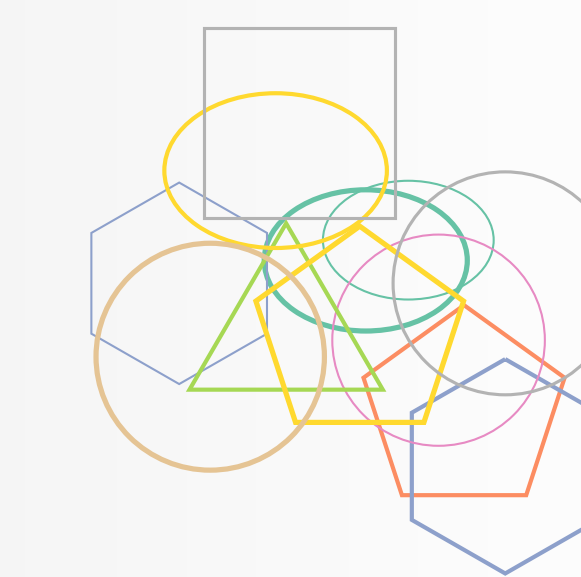[{"shape": "oval", "thickness": 1, "radius": 0.73, "center": [0.702, 0.583]}, {"shape": "oval", "thickness": 2.5, "radius": 0.87, "center": [0.629, 0.548]}, {"shape": "pentagon", "thickness": 2, "radius": 0.91, "center": [0.798, 0.289]}, {"shape": "hexagon", "thickness": 2, "radius": 0.93, "center": [0.869, 0.192]}, {"shape": "hexagon", "thickness": 1, "radius": 0.87, "center": [0.308, 0.509]}, {"shape": "circle", "thickness": 1, "radius": 0.91, "center": [0.755, 0.41]}, {"shape": "triangle", "thickness": 2, "radius": 0.96, "center": [0.492, 0.42]}, {"shape": "oval", "thickness": 2, "radius": 0.96, "center": [0.474, 0.704]}, {"shape": "pentagon", "thickness": 2.5, "radius": 0.94, "center": [0.619, 0.42]}, {"shape": "circle", "thickness": 2.5, "radius": 0.98, "center": [0.362, 0.381]}, {"shape": "circle", "thickness": 1.5, "radius": 0.97, "center": [0.869, 0.509]}, {"shape": "square", "thickness": 1.5, "radius": 0.82, "center": [0.515, 0.787]}]